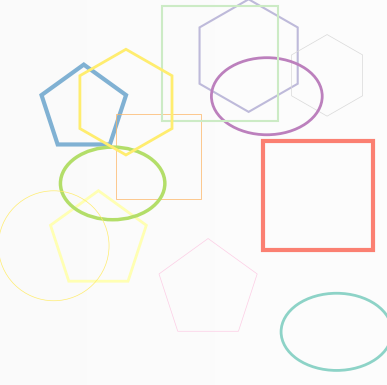[{"shape": "oval", "thickness": 2, "radius": 0.72, "center": [0.869, 0.138]}, {"shape": "pentagon", "thickness": 2, "radius": 0.65, "center": [0.254, 0.375]}, {"shape": "hexagon", "thickness": 1.5, "radius": 0.73, "center": [0.642, 0.856]}, {"shape": "square", "thickness": 3, "radius": 0.71, "center": [0.821, 0.492]}, {"shape": "pentagon", "thickness": 3, "radius": 0.57, "center": [0.216, 0.718]}, {"shape": "square", "thickness": 0.5, "radius": 0.55, "center": [0.41, 0.594]}, {"shape": "oval", "thickness": 2.5, "radius": 0.67, "center": [0.291, 0.524]}, {"shape": "pentagon", "thickness": 0.5, "radius": 0.67, "center": [0.537, 0.247]}, {"shape": "hexagon", "thickness": 0.5, "radius": 0.53, "center": [0.844, 0.804]}, {"shape": "oval", "thickness": 2, "radius": 0.71, "center": [0.689, 0.75]}, {"shape": "square", "thickness": 1.5, "radius": 0.75, "center": [0.569, 0.836]}, {"shape": "hexagon", "thickness": 2, "radius": 0.69, "center": [0.325, 0.735]}, {"shape": "circle", "thickness": 0.5, "radius": 0.71, "center": [0.139, 0.362]}]